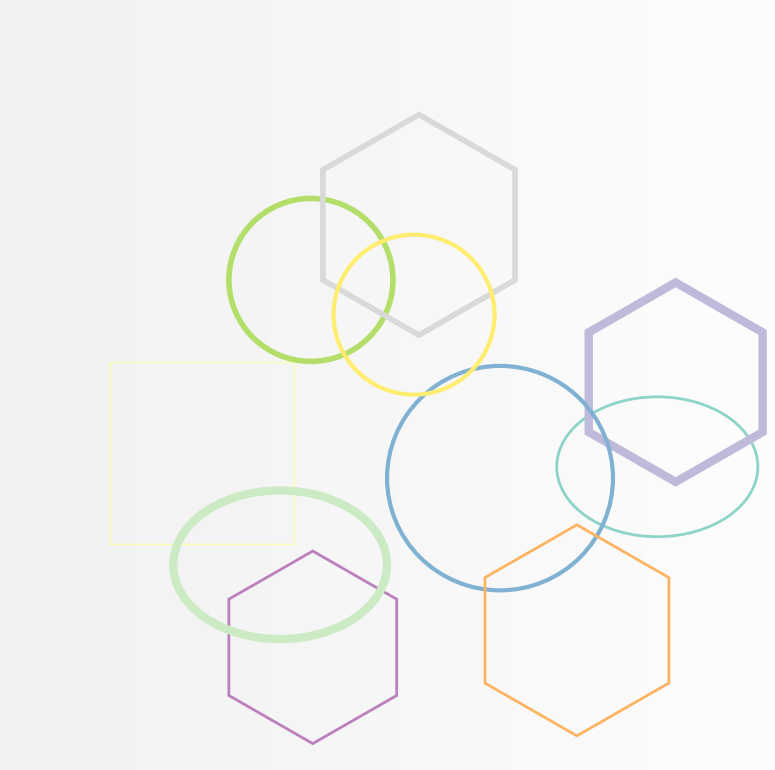[{"shape": "oval", "thickness": 1, "radius": 0.65, "center": [0.848, 0.394]}, {"shape": "square", "thickness": 0.5, "radius": 0.59, "center": [0.261, 0.412]}, {"shape": "hexagon", "thickness": 3, "radius": 0.65, "center": [0.872, 0.504]}, {"shape": "circle", "thickness": 1.5, "radius": 0.73, "center": [0.645, 0.379]}, {"shape": "hexagon", "thickness": 1, "radius": 0.69, "center": [0.744, 0.181]}, {"shape": "circle", "thickness": 2, "radius": 0.53, "center": [0.401, 0.636]}, {"shape": "hexagon", "thickness": 2, "radius": 0.72, "center": [0.541, 0.708]}, {"shape": "hexagon", "thickness": 1, "radius": 0.63, "center": [0.404, 0.159]}, {"shape": "oval", "thickness": 3, "radius": 0.69, "center": [0.361, 0.267]}, {"shape": "circle", "thickness": 1.5, "radius": 0.52, "center": [0.534, 0.591]}]